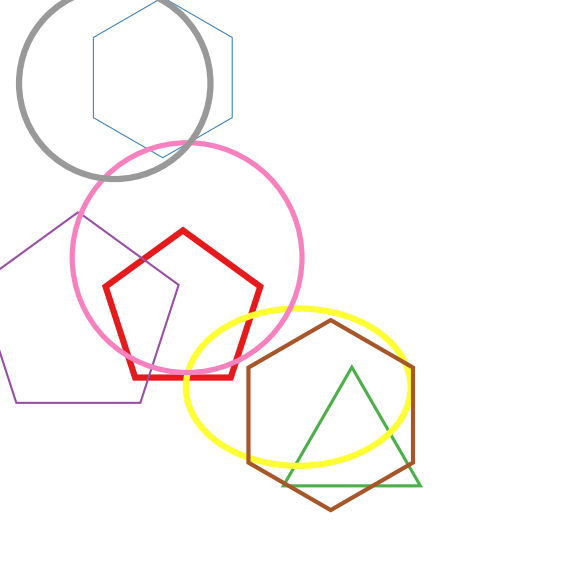[{"shape": "pentagon", "thickness": 3, "radius": 0.7, "center": [0.317, 0.459]}, {"shape": "hexagon", "thickness": 0.5, "radius": 0.69, "center": [0.282, 0.865]}, {"shape": "triangle", "thickness": 1.5, "radius": 0.68, "center": [0.609, 0.226]}, {"shape": "pentagon", "thickness": 1, "radius": 0.91, "center": [0.136, 0.449]}, {"shape": "oval", "thickness": 3, "radius": 0.97, "center": [0.516, 0.329]}, {"shape": "hexagon", "thickness": 2, "radius": 0.82, "center": [0.573, 0.28]}, {"shape": "circle", "thickness": 2.5, "radius": 0.99, "center": [0.324, 0.553]}, {"shape": "circle", "thickness": 3, "radius": 0.83, "center": [0.199, 0.855]}]